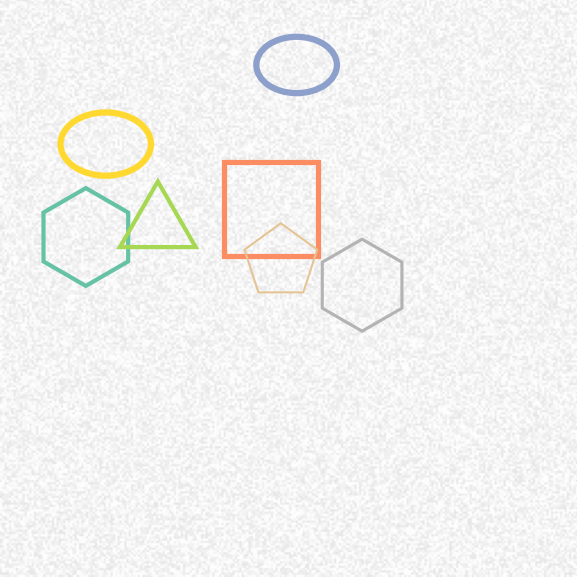[{"shape": "hexagon", "thickness": 2, "radius": 0.42, "center": [0.149, 0.589]}, {"shape": "square", "thickness": 2.5, "radius": 0.41, "center": [0.47, 0.638]}, {"shape": "oval", "thickness": 3, "radius": 0.35, "center": [0.514, 0.887]}, {"shape": "triangle", "thickness": 2, "radius": 0.38, "center": [0.273, 0.609]}, {"shape": "oval", "thickness": 3, "radius": 0.39, "center": [0.183, 0.75]}, {"shape": "pentagon", "thickness": 1, "radius": 0.33, "center": [0.486, 0.546]}, {"shape": "hexagon", "thickness": 1.5, "radius": 0.4, "center": [0.627, 0.505]}]